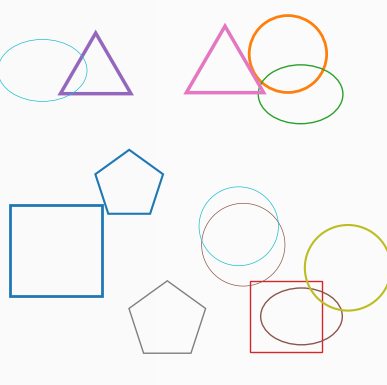[{"shape": "pentagon", "thickness": 1.5, "radius": 0.46, "center": [0.333, 0.519]}, {"shape": "square", "thickness": 2, "radius": 0.59, "center": [0.144, 0.349]}, {"shape": "circle", "thickness": 2, "radius": 0.5, "center": [0.743, 0.86]}, {"shape": "oval", "thickness": 1, "radius": 0.55, "center": [0.776, 0.755]}, {"shape": "square", "thickness": 1, "radius": 0.46, "center": [0.738, 0.177]}, {"shape": "triangle", "thickness": 2.5, "radius": 0.53, "center": [0.247, 0.809]}, {"shape": "circle", "thickness": 0.5, "radius": 0.54, "center": [0.628, 0.364]}, {"shape": "oval", "thickness": 1, "radius": 0.53, "center": [0.778, 0.178]}, {"shape": "triangle", "thickness": 2.5, "radius": 0.58, "center": [0.581, 0.817]}, {"shape": "pentagon", "thickness": 1, "radius": 0.52, "center": [0.432, 0.167]}, {"shape": "circle", "thickness": 1.5, "radius": 0.56, "center": [0.898, 0.304]}, {"shape": "circle", "thickness": 0.5, "radius": 0.51, "center": [0.616, 0.412]}, {"shape": "oval", "thickness": 0.5, "radius": 0.57, "center": [0.11, 0.817]}]